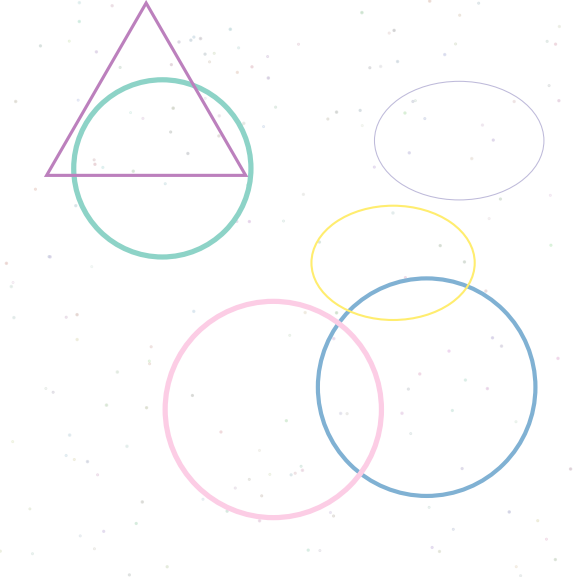[{"shape": "circle", "thickness": 2.5, "radius": 0.77, "center": [0.281, 0.708]}, {"shape": "oval", "thickness": 0.5, "radius": 0.73, "center": [0.795, 0.756]}, {"shape": "circle", "thickness": 2, "radius": 0.94, "center": [0.739, 0.329]}, {"shape": "circle", "thickness": 2.5, "radius": 0.94, "center": [0.473, 0.29]}, {"shape": "triangle", "thickness": 1.5, "radius": 0.99, "center": [0.253, 0.795]}, {"shape": "oval", "thickness": 1, "radius": 0.71, "center": [0.681, 0.544]}]